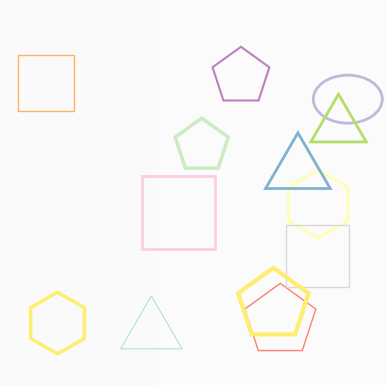[{"shape": "triangle", "thickness": 0.5, "radius": 0.46, "center": [0.391, 0.14]}, {"shape": "hexagon", "thickness": 2, "radius": 0.44, "center": [0.821, 0.47]}, {"shape": "oval", "thickness": 2, "radius": 0.45, "center": [0.898, 0.742]}, {"shape": "pentagon", "thickness": 1, "radius": 0.48, "center": [0.723, 0.167]}, {"shape": "triangle", "thickness": 2, "radius": 0.48, "center": [0.769, 0.559]}, {"shape": "square", "thickness": 1, "radius": 0.36, "center": [0.119, 0.785]}, {"shape": "triangle", "thickness": 2, "radius": 0.41, "center": [0.874, 0.673]}, {"shape": "square", "thickness": 2, "radius": 0.47, "center": [0.46, 0.448]}, {"shape": "square", "thickness": 1, "radius": 0.4, "center": [0.819, 0.334]}, {"shape": "pentagon", "thickness": 1.5, "radius": 0.39, "center": [0.622, 0.801]}, {"shape": "pentagon", "thickness": 2.5, "radius": 0.36, "center": [0.521, 0.621]}, {"shape": "pentagon", "thickness": 3, "radius": 0.48, "center": [0.705, 0.209]}, {"shape": "hexagon", "thickness": 2.5, "radius": 0.4, "center": [0.149, 0.161]}]